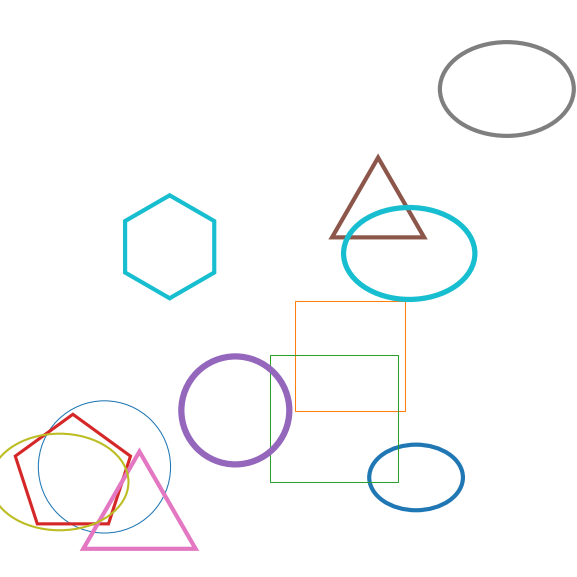[{"shape": "circle", "thickness": 0.5, "radius": 0.57, "center": [0.181, 0.191]}, {"shape": "oval", "thickness": 2, "radius": 0.41, "center": [0.72, 0.172]}, {"shape": "square", "thickness": 0.5, "radius": 0.48, "center": [0.605, 0.382]}, {"shape": "square", "thickness": 0.5, "radius": 0.55, "center": [0.578, 0.275]}, {"shape": "pentagon", "thickness": 1.5, "radius": 0.52, "center": [0.126, 0.177]}, {"shape": "circle", "thickness": 3, "radius": 0.47, "center": [0.408, 0.288]}, {"shape": "triangle", "thickness": 2, "radius": 0.46, "center": [0.655, 0.634]}, {"shape": "triangle", "thickness": 2, "radius": 0.56, "center": [0.241, 0.105]}, {"shape": "oval", "thickness": 2, "radius": 0.58, "center": [0.878, 0.845]}, {"shape": "oval", "thickness": 1, "radius": 0.6, "center": [0.103, 0.165]}, {"shape": "oval", "thickness": 2.5, "radius": 0.57, "center": [0.709, 0.56]}, {"shape": "hexagon", "thickness": 2, "radius": 0.45, "center": [0.294, 0.572]}]